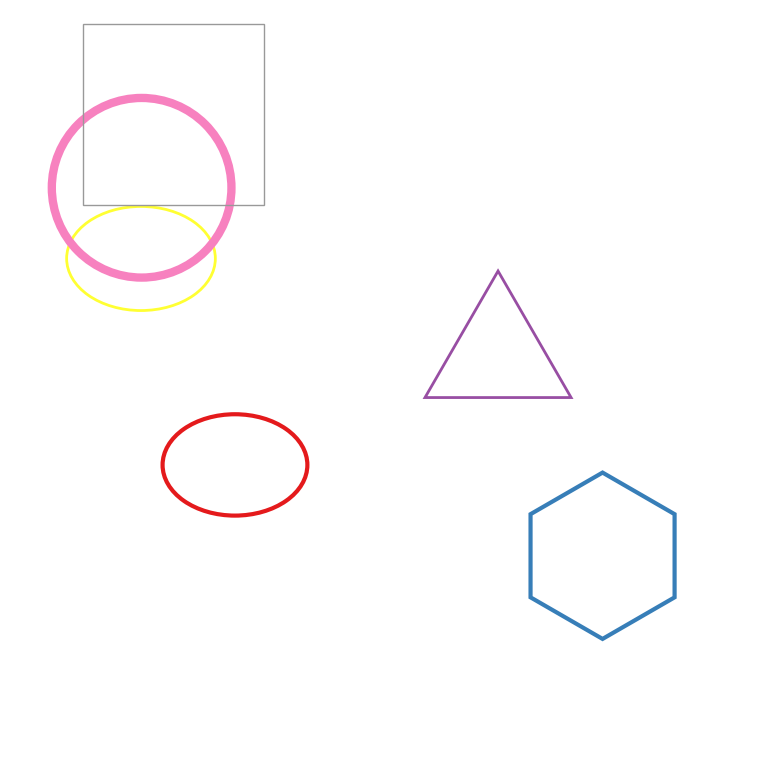[{"shape": "oval", "thickness": 1.5, "radius": 0.47, "center": [0.305, 0.396]}, {"shape": "hexagon", "thickness": 1.5, "radius": 0.54, "center": [0.783, 0.278]}, {"shape": "triangle", "thickness": 1, "radius": 0.55, "center": [0.647, 0.538]}, {"shape": "oval", "thickness": 1, "radius": 0.48, "center": [0.183, 0.664]}, {"shape": "circle", "thickness": 3, "radius": 0.58, "center": [0.184, 0.756]}, {"shape": "square", "thickness": 0.5, "radius": 0.59, "center": [0.225, 0.851]}]